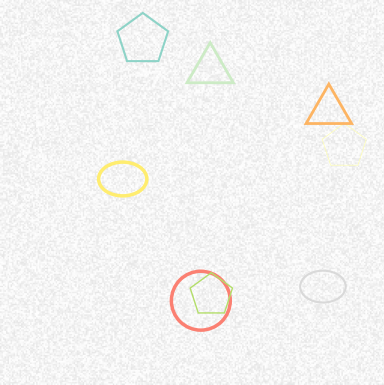[{"shape": "pentagon", "thickness": 1.5, "radius": 0.35, "center": [0.371, 0.897]}, {"shape": "pentagon", "thickness": 0.5, "radius": 0.3, "center": [0.894, 0.62]}, {"shape": "circle", "thickness": 2.5, "radius": 0.38, "center": [0.522, 0.219]}, {"shape": "triangle", "thickness": 2, "radius": 0.34, "center": [0.854, 0.713]}, {"shape": "pentagon", "thickness": 1, "radius": 0.29, "center": [0.549, 0.234]}, {"shape": "oval", "thickness": 1.5, "radius": 0.3, "center": [0.839, 0.256]}, {"shape": "triangle", "thickness": 2, "radius": 0.35, "center": [0.546, 0.82]}, {"shape": "oval", "thickness": 2.5, "radius": 0.31, "center": [0.319, 0.535]}]